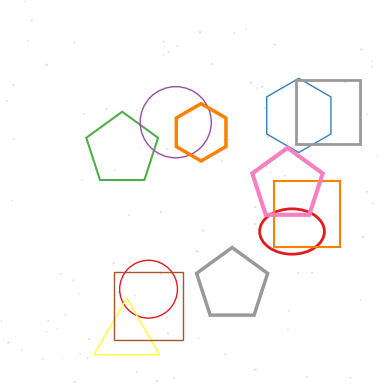[{"shape": "oval", "thickness": 2, "radius": 0.42, "center": [0.759, 0.399]}, {"shape": "circle", "thickness": 1, "radius": 0.38, "center": [0.386, 0.249]}, {"shape": "hexagon", "thickness": 1, "radius": 0.48, "center": [0.776, 0.7]}, {"shape": "pentagon", "thickness": 1.5, "radius": 0.49, "center": [0.317, 0.612]}, {"shape": "circle", "thickness": 1, "radius": 0.46, "center": [0.456, 0.683]}, {"shape": "hexagon", "thickness": 2.5, "radius": 0.37, "center": [0.522, 0.656]}, {"shape": "square", "thickness": 1.5, "radius": 0.43, "center": [0.798, 0.444]}, {"shape": "triangle", "thickness": 1, "radius": 0.49, "center": [0.329, 0.127]}, {"shape": "square", "thickness": 1, "radius": 0.45, "center": [0.386, 0.205]}, {"shape": "pentagon", "thickness": 3, "radius": 0.48, "center": [0.747, 0.52]}, {"shape": "square", "thickness": 2, "radius": 0.42, "center": [0.851, 0.71]}, {"shape": "pentagon", "thickness": 2.5, "radius": 0.49, "center": [0.603, 0.26]}]